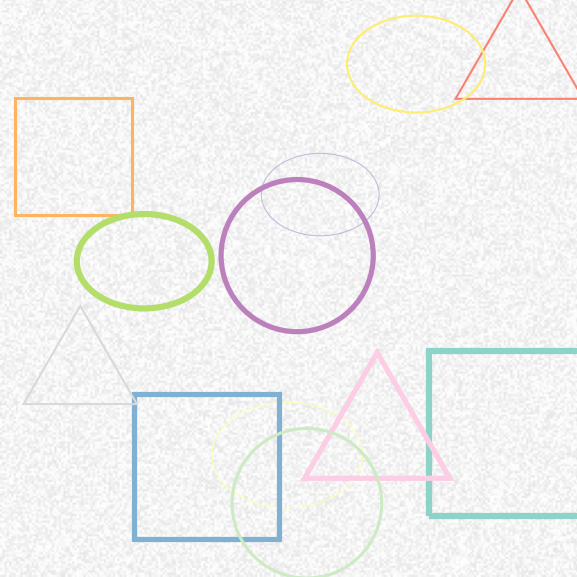[{"shape": "square", "thickness": 3, "radius": 0.71, "center": [0.886, 0.249]}, {"shape": "oval", "thickness": 0.5, "radius": 0.65, "center": [0.497, 0.211]}, {"shape": "oval", "thickness": 0.5, "radius": 0.51, "center": [0.554, 0.662]}, {"shape": "triangle", "thickness": 1, "radius": 0.64, "center": [0.899, 0.892]}, {"shape": "square", "thickness": 2.5, "radius": 0.63, "center": [0.357, 0.191]}, {"shape": "square", "thickness": 1.5, "radius": 0.51, "center": [0.128, 0.728]}, {"shape": "oval", "thickness": 3, "radius": 0.58, "center": [0.25, 0.547]}, {"shape": "triangle", "thickness": 2.5, "radius": 0.73, "center": [0.653, 0.244]}, {"shape": "triangle", "thickness": 1, "radius": 0.57, "center": [0.139, 0.356]}, {"shape": "circle", "thickness": 2.5, "radius": 0.66, "center": [0.515, 0.557]}, {"shape": "circle", "thickness": 1.5, "radius": 0.65, "center": [0.531, 0.128]}, {"shape": "oval", "thickness": 1, "radius": 0.6, "center": [0.721, 0.888]}]